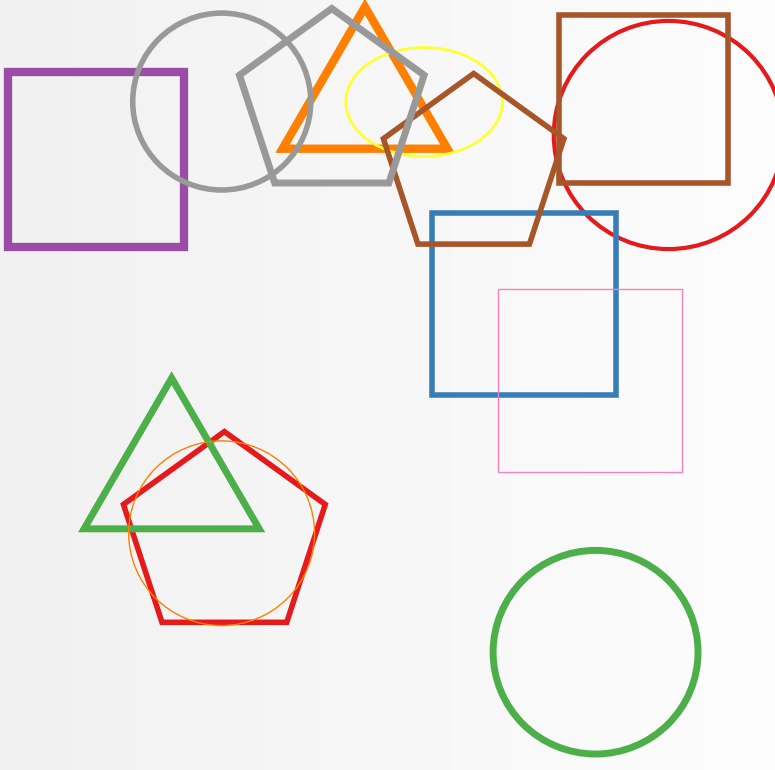[{"shape": "pentagon", "thickness": 2, "radius": 0.68, "center": [0.289, 0.303]}, {"shape": "circle", "thickness": 1.5, "radius": 0.74, "center": [0.863, 0.825]}, {"shape": "square", "thickness": 2, "radius": 0.59, "center": [0.676, 0.605]}, {"shape": "triangle", "thickness": 2.5, "radius": 0.65, "center": [0.221, 0.378]}, {"shape": "circle", "thickness": 2.5, "radius": 0.66, "center": [0.768, 0.153]}, {"shape": "square", "thickness": 3, "radius": 0.57, "center": [0.124, 0.792]}, {"shape": "circle", "thickness": 0.5, "radius": 0.6, "center": [0.286, 0.308]}, {"shape": "triangle", "thickness": 3, "radius": 0.61, "center": [0.471, 0.868]}, {"shape": "oval", "thickness": 1, "radius": 0.5, "center": [0.547, 0.868]}, {"shape": "square", "thickness": 2, "radius": 0.55, "center": [0.83, 0.872]}, {"shape": "pentagon", "thickness": 2, "radius": 0.61, "center": [0.611, 0.782]}, {"shape": "square", "thickness": 0.5, "radius": 0.59, "center": [0.761, 0.506]}, {"shape": "circle", "thickness": 2, "radius": 0.57, "center": [0.286, 0.868]}, {"shape": "pentagon", "thickness": 2.5, "radius": 0.63, "center": [0.428, 0.864]}]